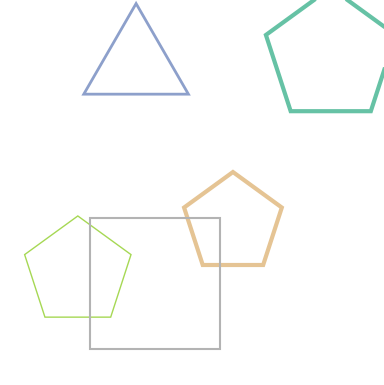[{"shape": "pentagon", "thickness": 3, "radius": 0.89, "center": [0.859, 0.854]}, {"shape": "triangle", "thickness": 2, "radius": 0.78, "center": [0.353, 0.834]}, {"shape": "pentagon", "thickness": 1, "radius": 0.73, "center": [0.202, 0.294]}, {"shape": "pentagon", "thickness": 3, "radius": 0.67, "center": [0.605, 0.42]}, {"shape": "square", "thickness": 1.5, "radius": 0.85, "center": [0.403, 0.263]}]